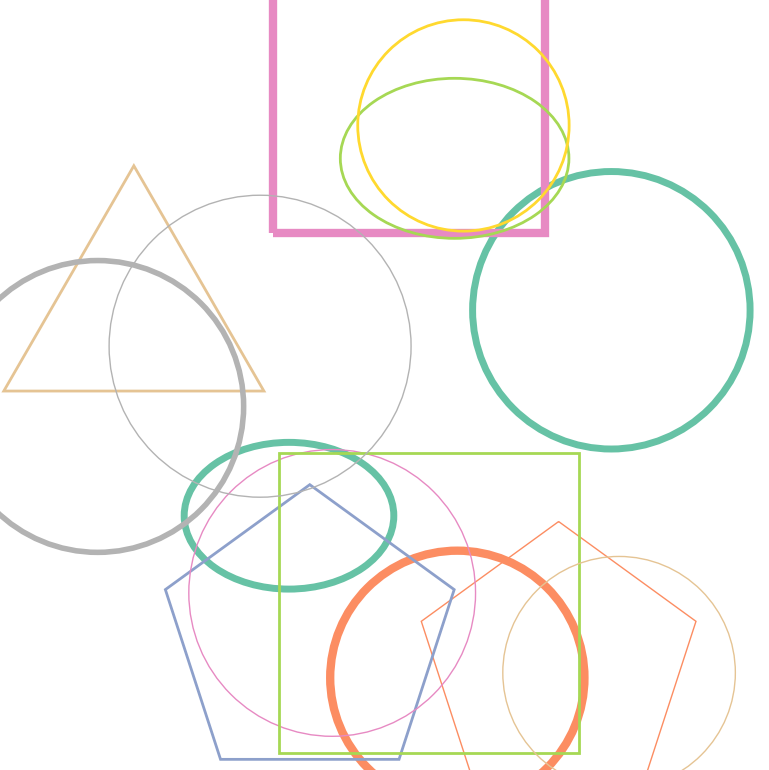[{"shape": "circle", "thickness": 2.5, "radius": 0.9, "center": [0.794, 0.597]}, {"shape": "oval", "thickness": 2.5, "radius": 0.68, "center": [0.375, 0.33]}, {"shape": "circle", "thickness": 3, "radius": 0.83, "center": [0.594, 0.12]}, {"shape": "pentagon", "thickness": 0.5, "radius": 0.94, "center": [0.726, 0.135]}, {"shape": "pentagon", "thickness": 1, "radius": 0.99, "center": [0.402, 0.173]}, {"shape": "circle", "thickness": 0.5, "radius": 0.93, "center": [0.431, 0.23]}, {"shape": "square", "thickness": 3, "radius": 0.88, "center": [0.531, 0.874]}, {"shape": "oval", "thickness": 1, "radius": 0.74, "center": [0.59, 0.794]}, {"shape": "square", "thickness": 1, "radius": 0.97, "center": [0.557, 0.217]}, {"shape": "circle", "thickness": 1, "radius": 0.69, "center": [0.602, 0.837]}, {"shape": "circle", "thickness": 0.5, "radius": 0.76, "center": [0.804, 0.126]}, {"shape": "triangle", "thickness": 1, "radius": 0.98, "center": [0.174, 0.59]}, {"shape": "circle", "thickness": 2, "radius": 0.95, "center": [0.127, 0.472]}, {"shape": "circle", "thickness": 0.5, "radius": 0.98, "center": [0.338, 0.55]}]